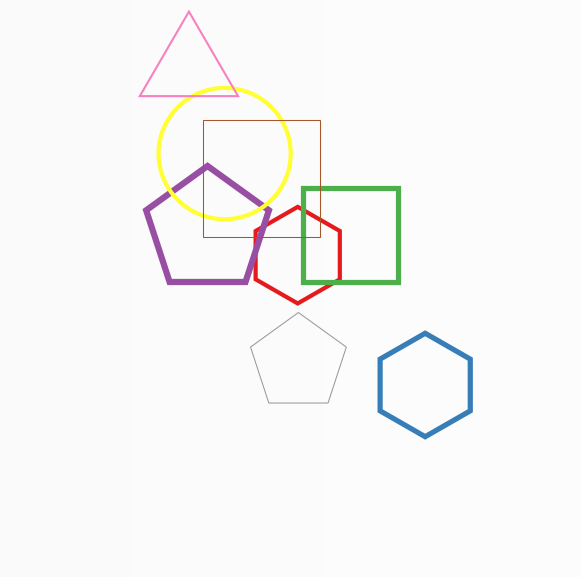[{"shape": "hexagon", "thickness": 2, "radius": 0.42, "center": [0.512, 0.557]}, {"shape": "hexagon", "thickness": 2.5, "radius": 0.45, "center": [0.732, 0.332]}, {"shape": "square", "thickness": 2.5, "radius": 0.41, "center": [0.603, 0.592]}, {"shape": "pentagon", "thickness": 3, "radius": 0.56, "center": [0.357, 0.601]}, {"shape": "circle", "thickness": 2, "radius": 0.57, "center": [0.386, 0.733]}, {"shape": "square", "thickness": 0.5, "radius": 0.51, "center": [0.45, 0.69]}, {"shape": "triangle", "thickness": 1, "radius": 0.49, "center": [0.325, 0.881]}, {"shape": "pentagon", "thickness": 0.5, "radius": 0.43, "center": [0.513, 0.371]}]